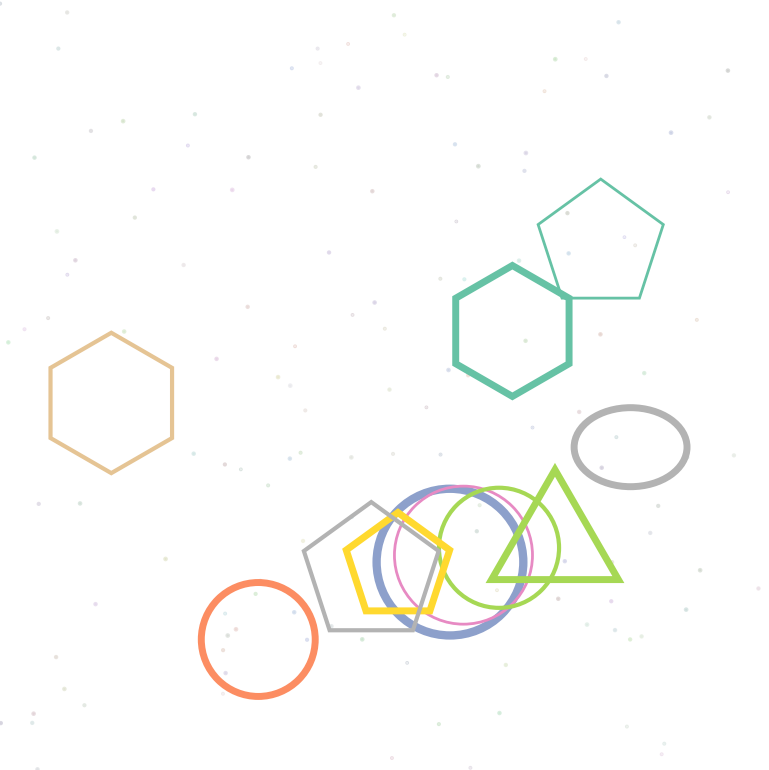[{"shape": "pentagon", "thickness": 1, "radius": 0.43, "center": [0.78, 0.682]}, {"shape": "hexagon", "thickness": 2.5, "radius": 0.42, "center": [0.665, 0.57]}, {"shape": "circle", "thickness": 2.5, "radius": 0.37, "center": [0.335, 0.169]}, {"shape": "circle", "thickness": 3, "radius": 0.48, "center": [0.584, 0.27]}, {"shape": "circle", "thickness": 1, "radius": 0.45, "center": [0.602, 0.279]}, {"shape": "triangle", "thickness": 2.5, "radius": 0.48, "center": [0.721, 0.295]}, {"shape": "circle", "thickness": 1.5, "radius": 0.39, "center": [0.648, 0.289]}, {"shape": "pentagon", "thickness": 2.5, "radius": 0.35, "center": [0.517, 0.264]}, {"shape": "hexagon", "thickness": 1.5, "radius": 0.46, "center": [0.145, 0.477]}, {"shape": "oval", "thickness": 2.5, "radius": 0.37, "center": [0.819, 0.419]}, {"shape": "pentagon", "thickness": 1.5, "radius": 0.46, "center": [0.482, 0.256]}]